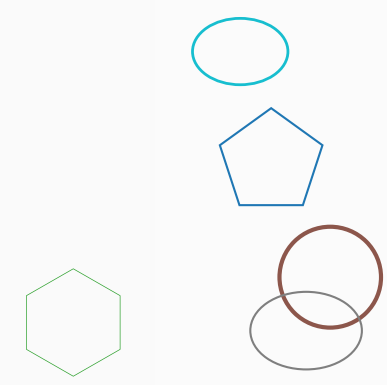[{"shape": "pentagon", "thickness": 1.5, "radius": 0.7, "center": [0.7, 0.58]}, {"shape": "hexagon", "thickness": 0.5, "radius": 0.7, "center": [0.189, 0.162]}, {"shape": "circle", "thickness": 3, "radius": 0.66, "center": [0.852, 0.28]}, {"shape": "oval", "thickness": 1.5, "radius": 0.72, "center": [0.79, 0.141]}, {"shape": "oval", "thickness": 2, "radius": 0.62, "center": [0.62, 0.866]}]